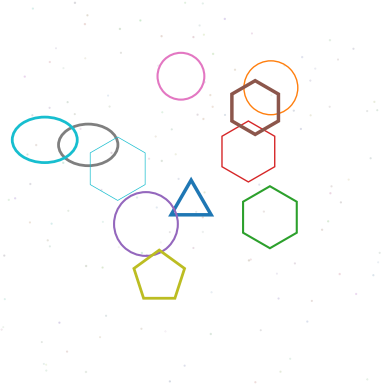[{"shape": "triangle", "thickness": 2.5, "radius": 0.3, "center": [0.496, 0.472]}, {"shape": "circle", "thickness": 1, "radius": 0.35, "center": [0.704, 0.772]}, {"shape": "hexagon", "thickness": 1.5, "radius": 0.4, "center": [0.701, 0.436]}, {"shape": "hexagon", "thickness": 1, "radius": 0.4, "center": [0.645, 0.607]}, {"shape": "circle", "thickness": 1.5, "radius": 0.41, "center": [0.379, 0.418]}, {"shape": "hexagon", "thickness": 2.5, "radius": 0.35, "center": [0.663, 0.721]}, {"shape": "circle", "thickness": 1.5, "radius": 0.3, "center": [0.47, 0.802]}, {"shape": "oval", "thickness": 2, "radius": 0.39, "center": [0.229, 0.624]}, {"shape": "pentagon", "thickness": 2, "radius": 0.35, "center": [0.414, 0.281]}, {"shape": "oval", "thickness": 2, "radius": 0.42, "center": [0.116, 0.637]}, {"shape": "hexagon", "thickness": 0.5, "radius": 0.41, "center": [0.306, 0.562]}]